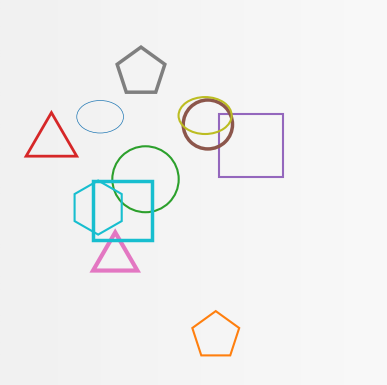[{"shape": "oval", "thickness": 0.5, "radius": 0.3, "center": [0.258, 0.697]}, {"shape": "pentagon", "thickness": 1.5, "radius": 0.32, "center": [0.557, 0.128]}, {"shape": "circle", "thickness": 1.5, "radius": 0.43, "center": [0.375, 0.534]}, {"shape": "triangle", "thickness": 2, "radius": 0.38, "center": [0.133, 0.632]}, {"shape": "square", "thickness": 1.5, "radius": 0.41, "center": [0.648, 0.621]}, {"shape": "circle", "thickness": 2.5, "radius": 0.32, "center": [0.536, 0.677]}, {"shape": "triangle", "thickness": 3, "radius": 0.33, "center": [0.297, 0.33]}, {"shape": "pentagon", "thickness": 2.5, "radius": 0.32, "center": [0.364, 0.813]}, {"shape": "oval", "thickness": 1.5, "radius": 0.34, "center": [0.529, 0.7]}, {"shape": "square", "thickness": 2.5, "radius": 0.38, "center": [0.316, 0.454]}, {"shape": "hexagon", "thickness": 1.5, "radius": 0.35, "center": [0.253, 0.461]}]